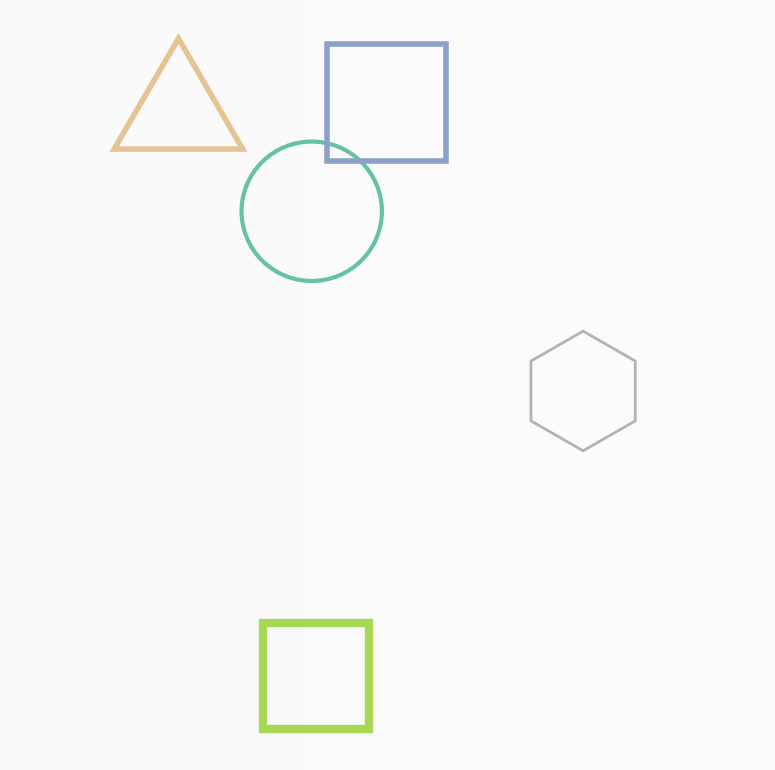[{"shape": "circle", "thickness": 1.5, "radius": 0.45, "center": [0.402, 0.726]}, {"shape": "square", "thickness": 2, "radius": 0.38, "center": [0.499, 0.867]}, {"shape": "square", "thickness": 3, "radius": 0.34, "center": [0.408, 0.122]}, {"shape": "triangle", "thickness": 2, "radius": 0.48, "center": [0.23, 0.854]}, {"shape": "hexagon", "thickness": 1, "radius": 0.39, "center": [0.752, 0.492]}]